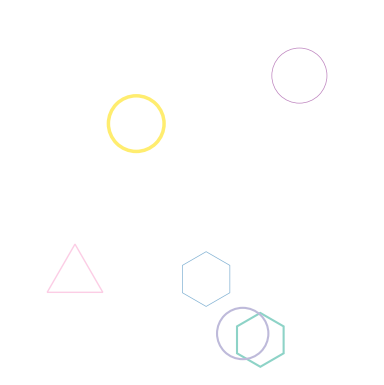[{"shape": "hexagon", "thickness": 1.5, "radius": 0.35, "center": [0.676, 0.117]}, {"shape": "circle", "thickness": 1.5, "radius": 0.33, "center": [0.63, 0.134]}, {"shape": "hexagon", "thickness": 0.5, "radius": 0.36, "center": [0.535, 0.275]}, {"shape": "triangle", "thickness": 1, "radius": 0.42, "center": [0.195, 0.282]}, {"shape": "circle", "thickness": 0.5, "radius": 0.36, "center": [0.778, 0.804]}, {"shape": "circle", "thickness": 2.5, "radius": 0.36, "center": [0.354, 0.679]}]